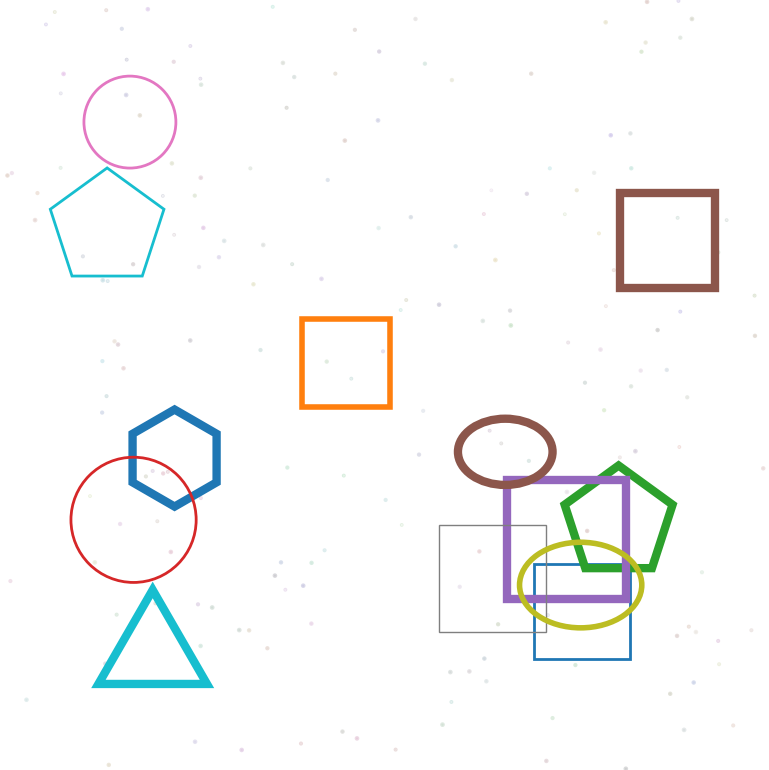[{"shape": "hexagon", "thickness": 3, "radius": 0.32, "center": [0.227, 0.405]}, {"shape": "square", "thickness": 1, "radius": 0.31, "center": [0.756, 0.206]}, {"shape": "square", "thickness": 2, "radius": 0.29, "center": [0.449, 0.528]}, {"shape": "pentagon", "thickness": 3, "radius": 0.37, "center": [0.803, 0.322]}, {"shape": "circle", "thickness": 1, "radius": 0.41, "center": [0.173, 0.325]}, {"shape": "square", "thickness": 3, "radius": 0.39, "center": [0.736, 0.299]}, {"shape": "square", "thickness": 3, "radius": 0.31, "center": [0.867, 0.688]}, {"shape": "oval", "thickness": 3, "radius": 0.31, "center": [0.656, 0.413]}, {"shape": "circle", "thickness": 1, "radius": 0.3, "center": [0.169, 0.841]}, {"shape": "square", "thickness": 0.5, "radius": 0.35, "center": [0.639, 0.249]}, {"shape": "oval", "thickness": 2, "radius": 0.4, "center": [0.754, 0.24]}, {"shape": "pentagon", "thickness": 1, "radius": 0.39, "center": [0.139, 0.704]}, {"shape": "triangle", "thickness": 3, "radius": 0.41, "center": [0.198, 0.152]}]